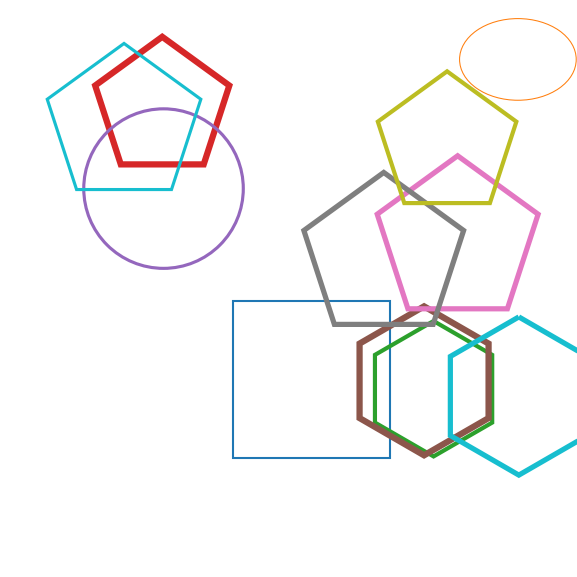[{"shape": "square", "thickness": 1, "radius": 0.68, "center": [0.54, 0.342]}, {"shape": "oval", "thickness": 0.5, "radius": 0.5, "center": [0.897, 0.896]}, {"shape": "hexagon", "thickness": 2, "radius": 0.59, "center": [0.751, 0.326]}, {"shape": "pentagon", "thickness": 3, "radius": 0.61, "center": [0.281, 0.813]}, {"shape": "circle", "thickness": 1.5, "radius": 0.69, "center": [0.283, 0.673]}, {"shape": "hexagon", "thickness": 3, "radius": 0.64, "center": [0.734, 0.34]}, {"shape": "pentagon", "thickness": 2.5, "radius": 0.73, "center": [0.792, 0.583]}, {"shape": "pentagon", "thickness": 2.5, "radius": 0.73, "center": [0.665, 0.555]}, {"shape": "pentagon", "thickness": 2, "radius": 0.63, "center": [0.774, 0.749]}, {"shape": "hexagon", "thickness": 2.5, "radius": 0.68, "center": [0.898, 0.313]}, {"shape": "pentagon", "thickness": 1.5, "radius": 0.7, "center": [0.215, 0.784]}]